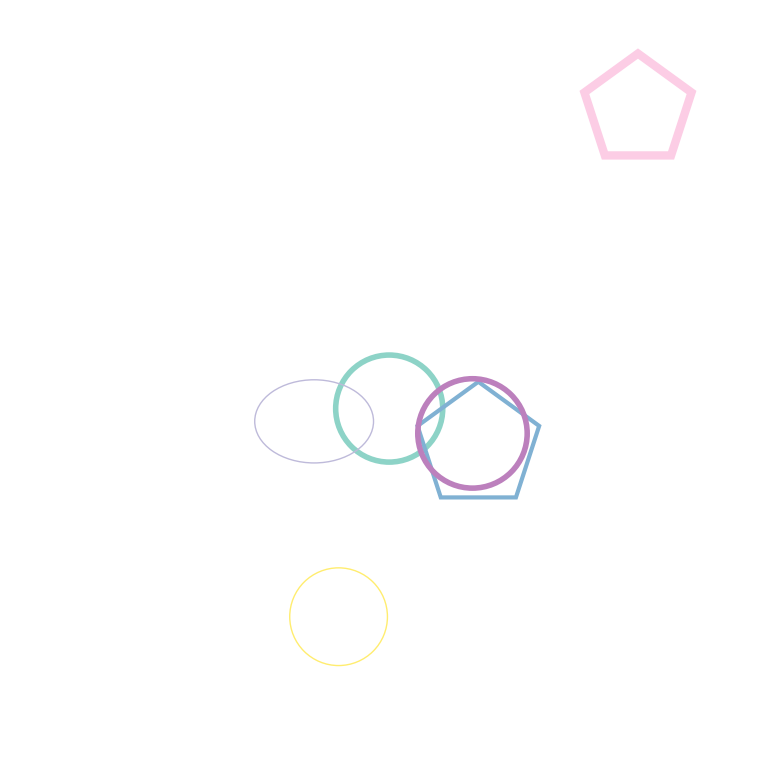[{"shape": "circle", "thickness": 2, "radius": 0.35, "center": [0.505, 0.469]}, {"shape": "oval", "thickness": 0.5, "radius": 0.39, "center": [0.408, 0.453]}, {"shape": "pentagon", "thickness": 1.5, "radius": 0.42, "center": [0.621, 0.421]}, {"shape": "pentagon", "thickness": 3, "radius": 0.37, "center": [0.829, 0.857]}, {"shape": "circle", "thickness": 2, "radius": 0.36, "center": [0.614, 0.437]}, {"shape": "circle", "thickness": 0.5, "radius": 0.32, "center": [0.44, 0.199]}]